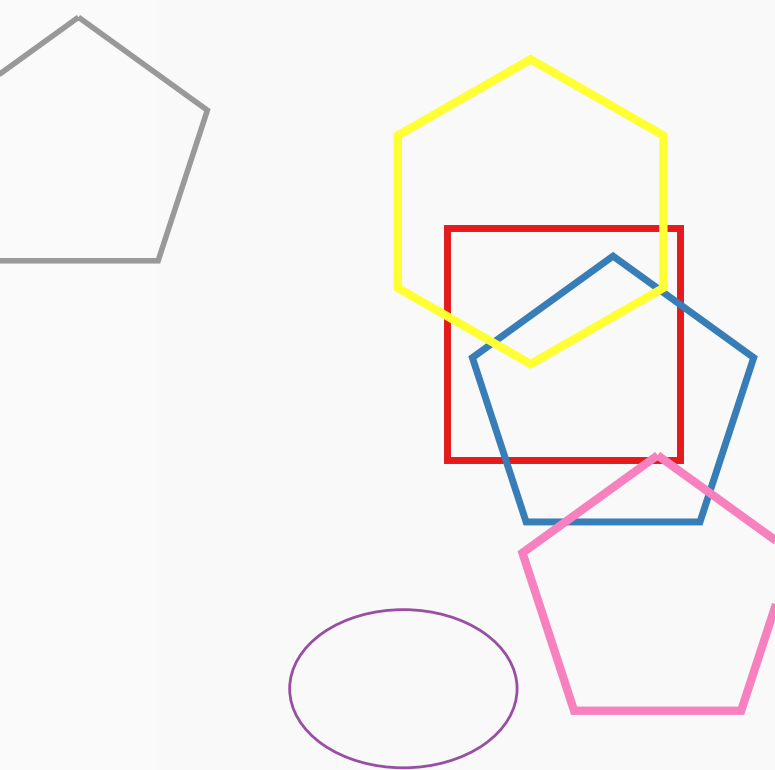[{"shape": "square", "thickness": 2.5, "radius": 0.75, "center": [0.727, 0.553]}, {"shape": "pentagon", "thickness": 2.5, "radius": 0.95, "center": [0.791, 0.477]}, {"shape": "oval", "thickness": 1, "radius": 0.73, "center": [0.52, 0.106]}, {"shape": "hexagon", "thickness": 3, "radius": 0.99, "center": [0.685, 0.725]}, {"shape": "pentagon", "thickness": 3, "radius": 0.92, "center": [0.849, 0.225]}, {"shape": "pentagon", "thickness": 2, "radius": 0.87, "center": [0.101, 0.803]}]